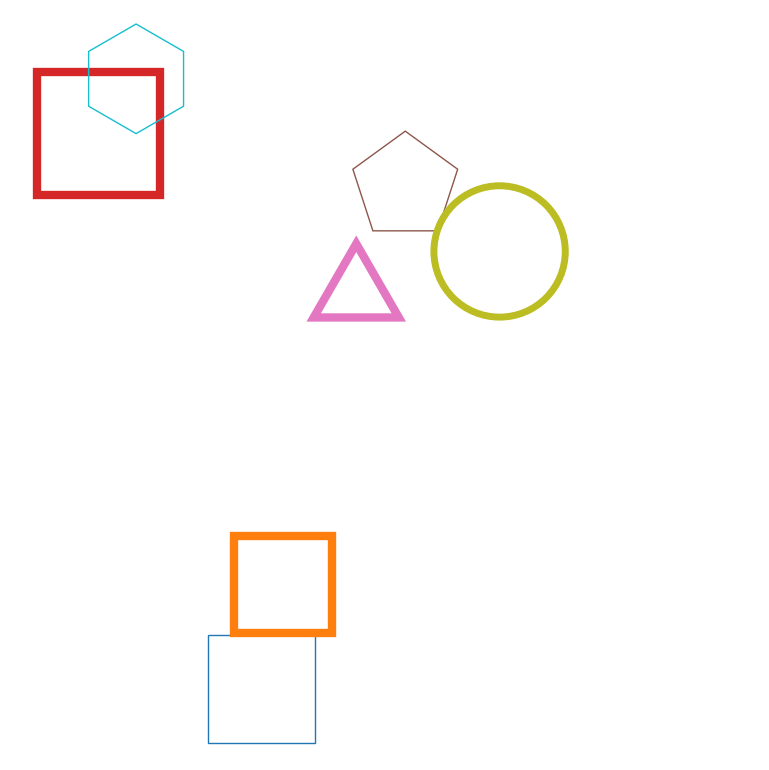[{"shape": "square", "thickness": 0.5, "radius": 0.35, "center": [0.34, 0.105]}, {"shape": "square", "thickness": 3, "radius": 0.32, "center": [0.368, 0.241]}, {"shape": "square", "thickness": 3, "radius": 0.4, "center": [0.128, 0.827]}, {"shape": "pentagon", "thickness": 0.5, "radius": 0.36, "center": [0.526, 0.758]}, {"shape": "triangle", "thickness": 3, "radius": 0.32, "center": [0.463, 0.62]}, {"shape": "circle", "thickness": 2.5, "radius": 0.43, "center": [0.649, 0.673]}, {"shape": "hexagon", "thickness": 0.5, "radius": 0.36, "center": [0.177, 0.898]}]